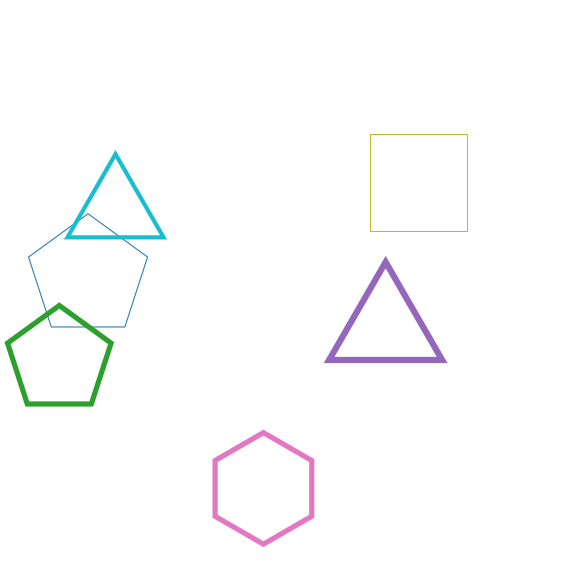[{"shape": "pentagon", "thickness": 0.5, "radius": 0.54, "center": [0.152, 0.521]}, {"shape": "pentagon", "thickness": 2.5, "radius": 0.47, "center": [0.103, 0.376]}, {"shape": "triangle", "thickness": 3, "radius": 0.56, "center": [0.668, 0.432]}, {"shape": "hexagon", "thickness": 2.5, "radius": 0.48, "center": [0.456, 0.153]}, {"shape": "square", "thickness": 0.5, "radius": 0.42, "center": [0.725, 0.683]}, {"shape": "triangle", "thickness": 2, "radius": 0.48, "center": [0.2, 0.636]}]